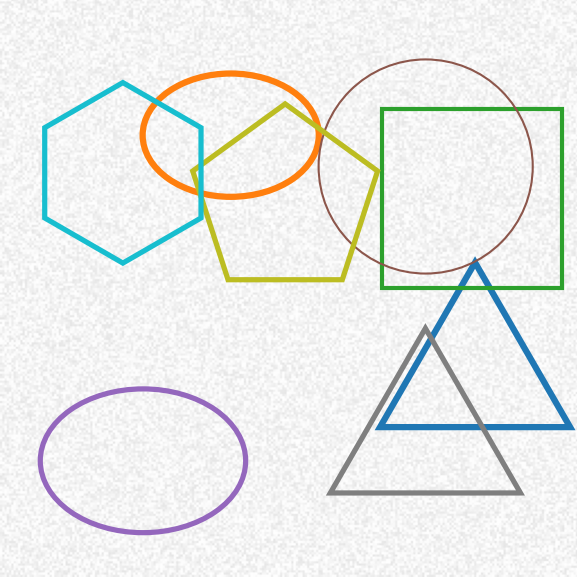[{"shape": "triangle", "thickness": 3, "radius": 0.95, "center": [0.823, 0.355]}, {"shape": "oval", "thickness": 3, "radius": 0.76, "center": [0.4, 0.765]}, {"shape": "square", "thickness": 2, "radius": 0.78, "center": [0.817, 0.656]}, {"shape": "oval", "thickness": 2.5, "radius": 0.89, "center": [0.248, 0.201]}, {"shape": "circle", "thickness": 1, "radius": 0.93, "center": [0.737, 0.711]}, {"shape": "triangle", "thickness": 2.5, "radius": 0.95, "center": [0.737, 0.241]}, {"shape": "pentagon", "thickness": 2.5, "radius": 0.84, "center": [0.494, 0.651]}, {"shape": "hexagon", "thickness": 2.5, "radius": 0.78, "center": [0.213, 0.7]}]